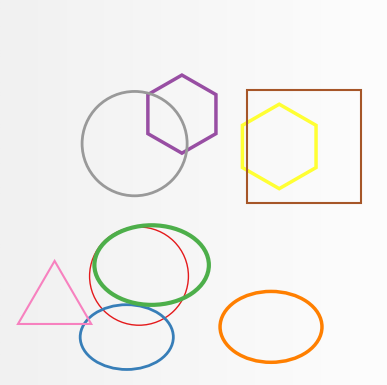[{"shape": "circle", "thickness": 1, "radius": 0.64, "center": [0.359, 0.283]}, {"shape": "oval", "thickness": 2, "radius": 0.6, "center": [0.327, 0.124]}, {"shape": "oval", "thickness": 3, "radius": 0.74, "center": [0.391, 0.312]}, {"shape": "hexagon", "thickness": 2.5, "radius": 0.51, "center": [0.469, 0.704]}, {"shape": "oval", "thickness": 2.5, "radius": 0.66, "center": [0.699, 0.151]}, {"shape": "hexagon", "thickness": 2.5, "radius": 0.55, "center": [0.721, 0.62]}, {"shape": "square", "thickness": 1.5, "radius": 0.73, "center": [0.784, 0.619]}, {"shape": "triangle", "thickness": 1.5, "radius": 0.55, "center": [0.141, 0.213]}, {"shape": "circle", "thickness": 2, "radius": 0.68, "center": [0.347, 0.627]}]